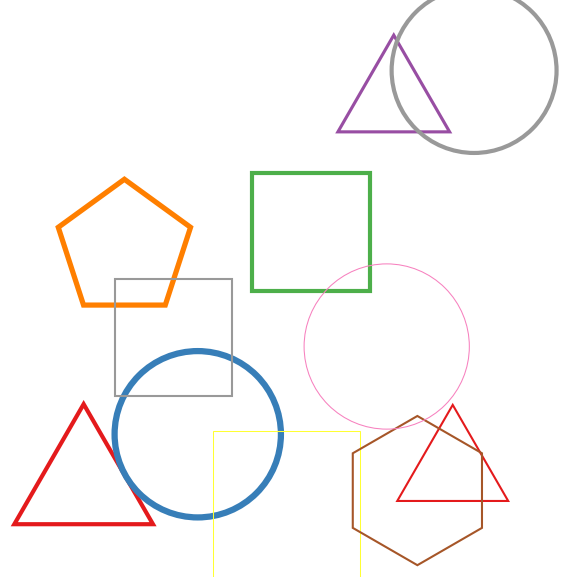[{"shape": "triangle", "thickness": 1, "radius": 0.55, "center": [0.784, 0.187]}, {"shape": "triangle", "thickness": 2, "radius": 0.69, "center": [0.145, 0.161]}, {"shape": "circle", "thickness": 3, "radius": 0.72, "center": [0.342, 0.247]}, {"shape": "square", "thickness": 2, "radius": 0.51, "center": [0.538, 0.597]}, {"shape": "triangle", "thickness": 1.5, "radius": 0.56, "center": [0.682, 0.827]}, {"shape": "pentagon", "thickness": 2.5, "radius": 0.6, "center": [0.215, 0.568]}, {"shape": "square", "thickness": 0.5, "radius": 0.64, "center": [0.497, 0.125]}, {"shape": "hexagon", "thickness": 1, "radius": 0.65, "center": [0.723, 0.15]}, {"shape": "circle", "thickness": 0.5, "radius": 0.72, "center": [0.67, 0.399]}, {"shape": "square", "thickness": 1, "radius": 0.51, "center": [0.3, 0.415]}, {"shape": "circle", "thickness": 2, "radius": 0.71, "center": [0.821, 0.877]}]